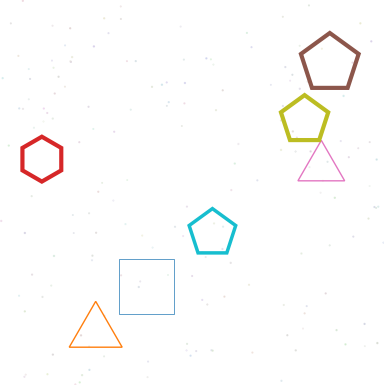[{"shape": "square", "thickness": 0.5, "radius": 0.36, "center": [0.381, 0.256]}, {"shape": "triangle", "thickness": 1, "radius": 0.4, "center": [0.249, 0.138]}, {"shape": "hexagon", "thickness": 3, "radius": 0.29, "center": [0.109, 0.587]}, {"shape": "pentagon", "thickness": 3, "radius": 0.39, "center": [0.857, 0.835]}, {"shape": "triangle", "thickness": 1, "radius": 0.35, "center": [0.835, 0.565]}, {"shape": "pentagon", "thickness": 3, "radius": 0.32, "center": [0.791, 0.688]}, {"shape": "pentagon", "thickness": 2.5, "radius": 0.32, "center": [0.552, 0.395]}]